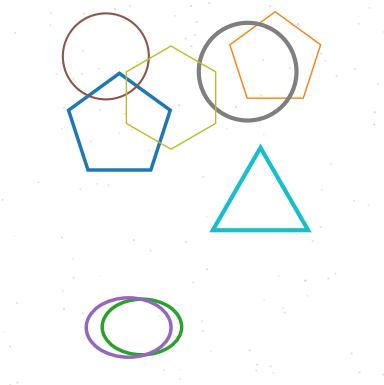[{"shape": "pentagon", "thickness": 2.5, "radius": 0.69, "center": [0.31, 0.671]}, {"shape": "pentagon", "thickness": 1, "radius": 0.62, "center": [0.715, 0.845]}, {"shape": "oval", "thickness": 2.5, "radius": 0.52, "center": [0.369, 0.151]}, {"shape": "oval", "thickness": 2.5, "radius": 0.55, "center": [0.334, 0.149]}, {"shape": "circle", "thickness": 1.5, "radius": 0.56, "center": [0.275, 0.854]}, {"shape": "circle", "thickness": 3, "radius": 0.63, "center": [0.643, 0.814]}, {"shape": "hexagon", "thickness": 1, "radius": 0.67, "center": [0.444, 0.746]}, {"shape": "triangle", "thickness": 3, "radius": 0.71, "center": [0.677, 0.473]}]